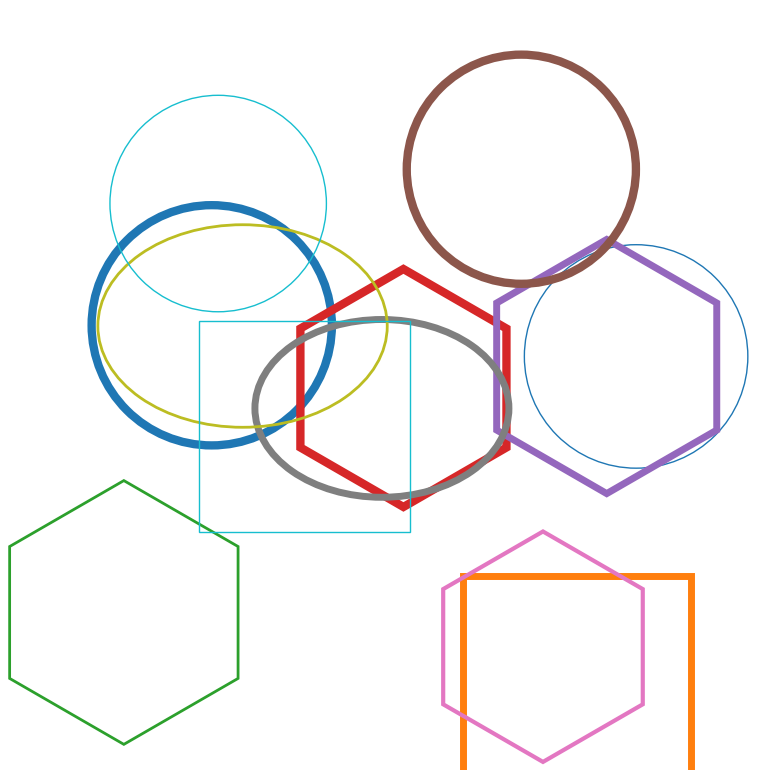[{"shape": "circle", "thickness": 3, "radius": 0.78, "center": [0.275, 0.578]}, {"shape": "circle", "thickness": 0.5, "radius": 0.73, "center": [0.826, 0.537]}, {"shape": "square", "thickness": 2.5, "radius": 0.74, "center": [0.749, 0.104]}, {"shape": "hexagon", "thickness": 1, "radius": 0.86, "center": [0.161, 0.205]}, {"shape": "hexagon", "thickness": 3, "radius": 0.77, "center": [0.524, 0.496]}, {"shape": "hexagon", "thickness": 2.5, "radius": 0.83, "center": [0.788, 0.524]}, {"shape": "circle", "thickness": 3, "radius": 0.74, "center": [0.677, 0.78]}, {"shape": "hexagon", "thickness": 1.5, "radius": 0.75, "center": [0.705, 0.16]}, {"shape": "oval", "thickness": 2.5, "radius": 0.82, "center": [0.496, 0.47]}, {"shape": "oval", "thickness": 1, "radius": 0.94, "center": [0.315, 0.577]}, {"shape": "circle", "thickness": 0.5, "radius": 0.7, "center": [0.283, 0.736]}, {"shape": "square", "thickness": 0.5, "radius": 0.69, "center": [0.395, 0.446]}]